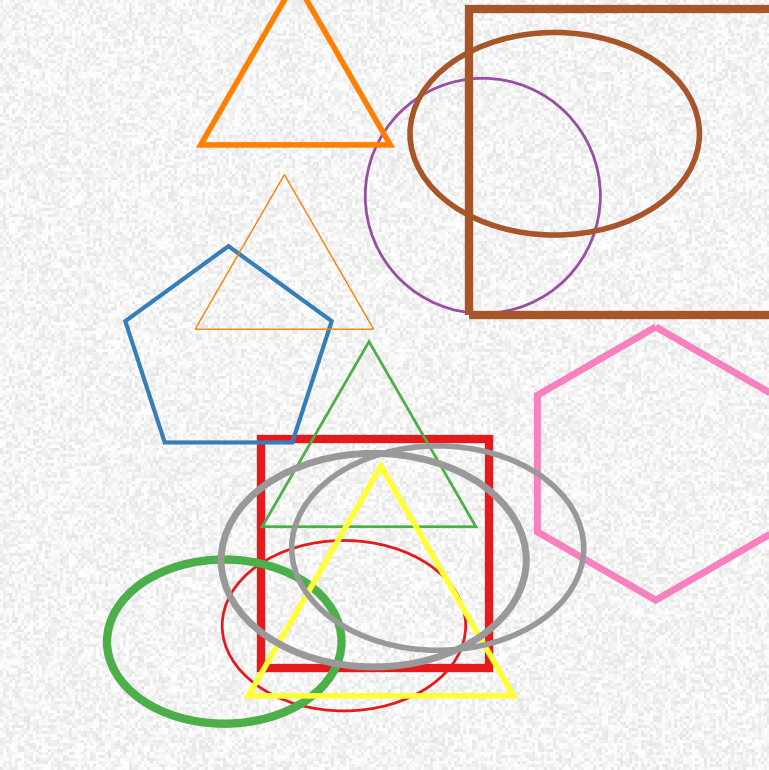[{"shape": "square", "thickness": 3, "radius": 0.74, "center": [0.487, 0.281]}, {"shape": "oval", "thickness": 1, "radius": 0.79, "center": [0.447, 0.187]}, {"shape": "pentagon", "thickness": 1.5, "radius": 0.7, "center": [0.297, 0.539]}, {"shape": "oval", "thickness": 3, "radius": 0.76, "center": [0.291, 0.167]}, {"shape": "triangle", "thickness": 1, "radius": 0.8, "center": [0.479, 0.396]}, {"shape": "circle", "thickness": 1, "radius": 0.76, "center": [0.627, 0.746]}, {"shape": "triangle", "thickness": 2, "radius": 0.71, "center": [0.384, 0.883]}, {"shape": "triangle", "thickness": 0.5, "radius": 0.67, "center": [0.369, 0.639]}, {"shape": "triangle", "thickness": 2, "radius": 1.0, "center": [0.495, 0.196]}, {"shape": "square", "thickness": 3, "radius": 0.99, "center": [0.808, 0.789]}, {"shape": "oval", "thickness": 2, "radius": 0.94, "center": [0.72, 0.826]}, {"shape": "hexagon", "thickness": 2.5, "radius": 0.89, "center": [0.852, 0.398]}, {"shape": "oval", "thickness": 2, "radius": 0.95, "center": [0.568, 0.288]}, {"shape": "oval", "thickness": 2.5, "radius": 0.99, "center": [0.485, 0.273]}]